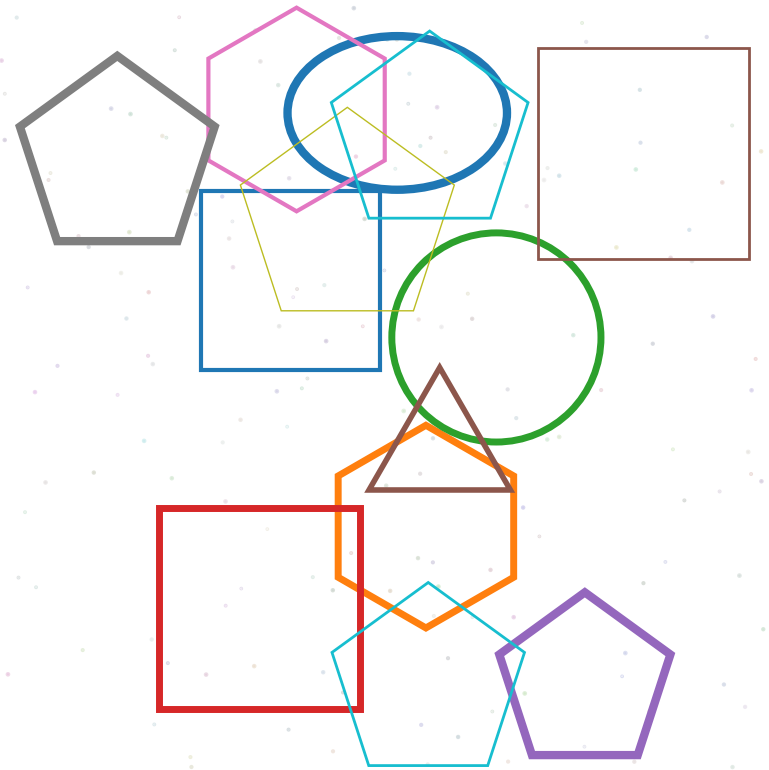[{"shape": "oval", "thickness": 3, "radius": 0.71, "center": [0.516, 0.853]}, {"shape": "square", "thickness": 1.5, "radius": 0.58, "center": [0.377, 0.636]}, {"shape": "hexagon", "thickness": 2.5, "radius": 0.66, "center": [0.553, 0.316]}, {"shape": "circle", "thickness": 2.5, "radius": 0.68, "center": [0.645, 0.562]}, {"shape": "square", "thickness": 2.5, "radius": 0.65, "center": [0.337, 0.21]}, {"shape": "pentagon", "thickness": 3, "radius": 0.58, "center": [0.76, 0.114]}, {"shape": "triangle", "thickness": 2, "radius": 0.53, "center": [0.571, 0.417]}, {"shape": "square", "thickness": 1, "radius": 0.68, "center": [0.836, 0.8]}, {"shape": "hexagon", "thickness": 1.5, "radius": 0.66, "center": [0.385, 0.858]}, {"shape": "pentagon", "thickness": 3, "radius": 0.67, "center": [0.152, 0.794]}, {"shape": "pentagon", "thickness": 0.5, "radius": 0.73, "center": [0.451, 0.715]}, {"shape": "pentagon", "thickness": 1, "radius": 0.67, "center": [0.558, 0.825]}, {"shape": "pentagon", "thickness": 1, "radius": 0.66, "center": [0.556, 0.112]}]